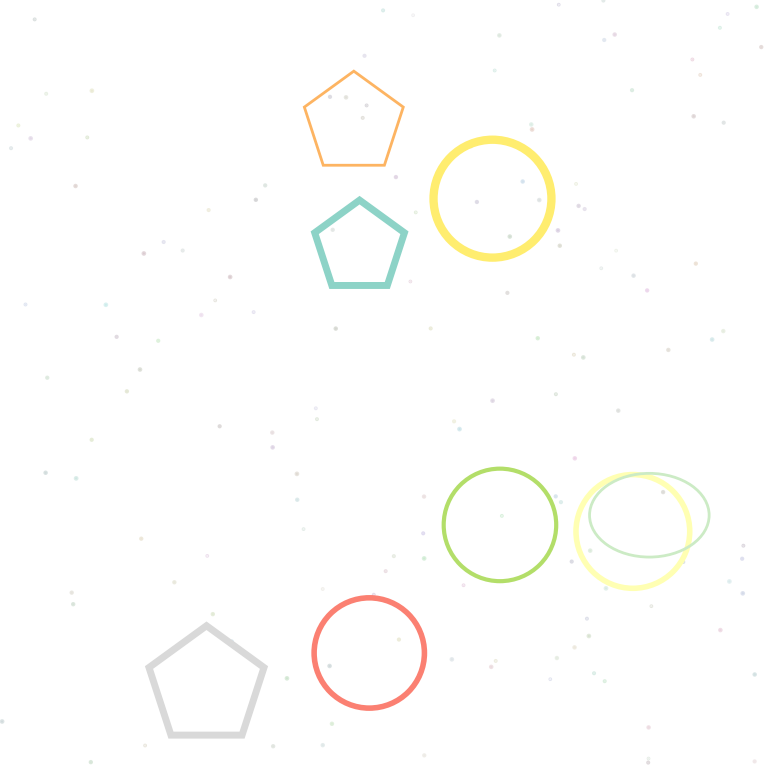[{"shape": "pentagon", "thickness": 2.5, "radius": 0.31, "center": [0.467, 0.679]}, {"shape": "circle", "thickness": 2, "radius": 0.37, "center": [0.822, 0.31]}, {"shape": "circle", "thickness": 2, "radius": 0.36, "center": [0.48, 0.152]}, {"shape": "pentagon", "thickness": 1, "radius": 0.34, "center": [0.46, 0.84]}, {"shape": "circle", "thickness": 1.5, "radius": 0.37, "center": [0.649, 0.318]}, {"shape": "pentagon", "thickness": 2.5, "radius": 0.39, "center": [0.268, 0.109]}, {"shape": "oval", "thickness": 1, "radius": 0.39, "center": [0.843, 0.331]}, {"shape": "circle", "thickness": 3, "radius": 0.38, "center": [0.64, 0.742]}]